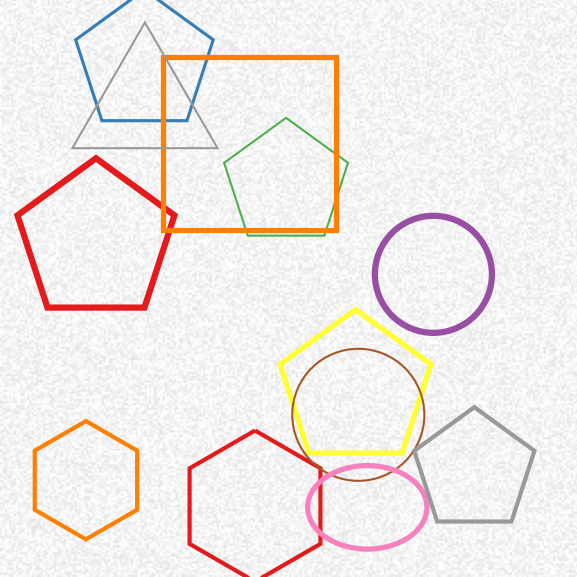[{"shape": "pentagon", "thickness": 3, "radius": 0.71, "center": [0.166, 0.582]}, {"shape": "hexagon", "thickness": 2, "radius": 0.65, "center": [0.442, 0.123]}, {"shape": "pentagon", "thickness": 1.5, "radius": 0.63, "center": [0.25, 0.891]}, {"shape": "pentagon", "thickness": 1, "radius": 0.56, "center": [0.495, 0.682]}, {"shape": "circle", "thickness": 3, "radius": 0.51, "center": [0.75, 0.524]}, {"shape": "hexagon", "thickness": 2, "radius": 0.51, "center": [0.149, 0.168]}, {"shape": "square", "thickness": 2.5, "radius": 0.75, "center": [0.433, 0.75]}, {"shape": "pentagon", "thickness": 2.5, "radius": 0.69, "center": [0.616, 0.326]}, {"shape": "circle", "thickness": 1, "radius": 0.57, "center": [0.62, 0.281]}, {"shape": "oval", "thickness": 2.5, "radius": 0.52, "center": [0.636, 0.121]}, {"shape": "pentagon", "thickness": 2, "radius": 0.55, "center": [0.821, 0.185]}, {"shape": "triangle", "thickness": 1, "radius": 0.73, "center": [0.251, 0.815]}]